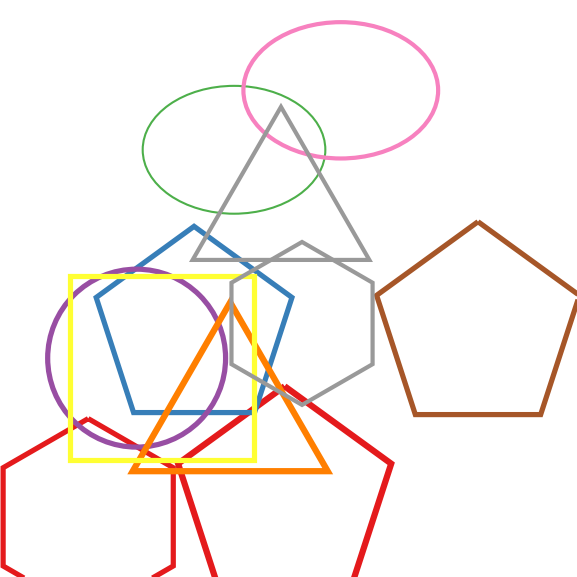[{"shape": "pentagon", "thickness": 3, "radius": 0.97, "center": [0.493, 0.136]}, {"shape": "hexagon", "thickness": 2.5, "radius": 0.85, "center": [0.153, 0.104]}, {"shape": "pentagon", "thickness": 2.5, "radius": 0.89, "center": [0.336, 0.429]}, {"shape": "oval", "thickness": 1, "radius": 0.79, "center": [0.405, 0.74]}, {"shape": "circle", "thickness": 2.5, "radius": 0.77, "center": [0.237, 0.379]}, {"shape": "triangle", "thickness": 3, "radius": 0.97, "center": [0.399, 0.281]}, {"shape": "square", "thickness": 2.5, "radius": 0.8, "center": [0.28, 0.363]}, {"shape": "pentagon", "thickness": 2.5, "radius": 0.92, "center": [0.828, 0.431]}, {"shape": "oval", "thickness": 2, "radius": 0.84, "center": [0.59, 0.843]}, {"shape": "triangle", "thickness": 2, "radius": 0.88, "center": [0.487, 0.637]}, {"shape": "hexagon", "thickness": 2, "radius": 0.71, "center": [0.523, 0.439]}]